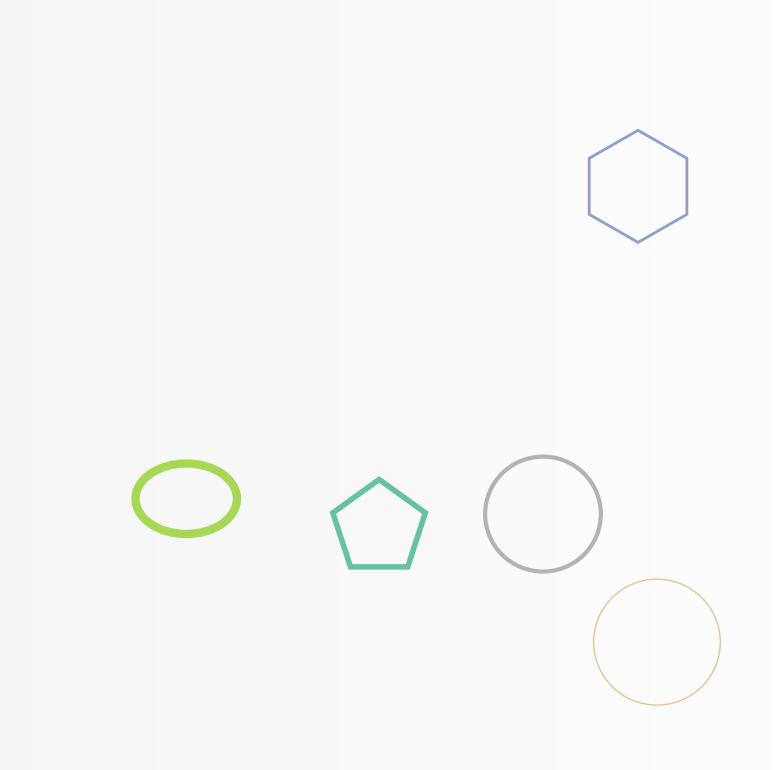[{"shape": "pentagon", "thickness": 2, "radius": 0.31, "center": [0.489, 0.315]}, {"shape": "hexagon", "thickness": 1, "radius": 0.36, "center": [0.823, 0.758]}, {"shape": "oval", "thickness": 3, "radius": 0.33, "center": [0.24, 0.352]}, {"shape": "circle", "thickness": 0.5, "radius": 0.41, "center": [0.848, 0.166]}, {"shape": "circle", "thickness": 1.5, "radius": 0.37, "center": [0.701, 0.332]}]